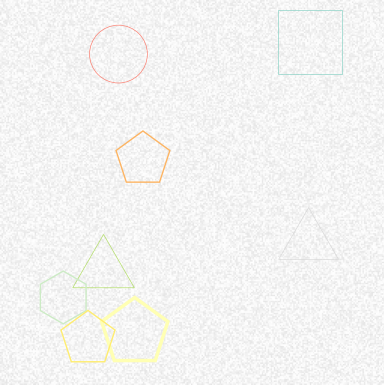[{"shape": "square", "thickness": 0.5, "radius": 0.42, "center": [0.804, 0.892]}, {"shape": "pentagon", "thickness": 2.5, "radius": 0.45, "center": [0.35, 0.137]}, {"shape": "circle", "thickness": 0.5, "radius": 0.38, "center": [0.308, 0.86]}, {"shape": "pentagon", "thickness": 1, "radius": 0.37, "center": [0.371, 0.586]}, {"shape": "triangle", "thickness": 0.5, "radius": 0.46, "center": [0.269, 0.299]}, {"shape": "triangle", "thickness": 0.5, "radius": 0.45, "center": [0.802, 0.371]}, {"shape": "hexagon", "thickness": 1, "radius": 0.34, "center": [0.164, 0.227]}, {"shape": "pentagon", "thickness": 1, "radius": 0.37, "center": [0.229, 0.12]}]